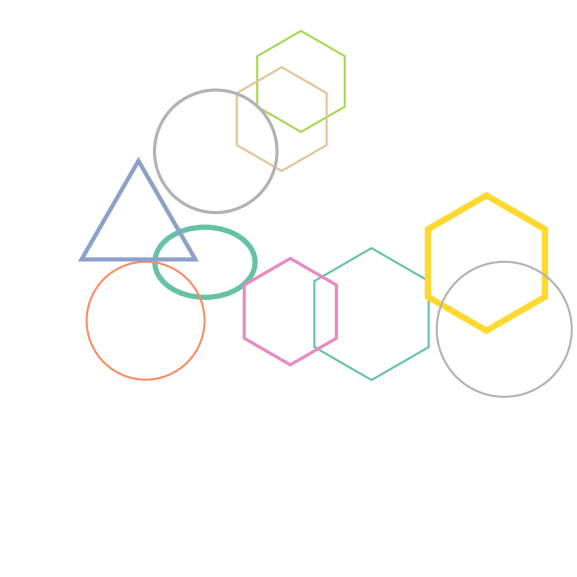[{"shape": "hexagon", "thickness": 1, "radius": 0.57, "center": [0.643, 0.455]}, {"shape": "oval", "thickness": 2.5, "radius": 0.43, "center": [0.355, 0.545]}, {"shape": "circle", "thickness": 1, "radius": 0.51, "center": [0.252, 0.444]}, {"shape": "triangle", "thickness": 2, "radius": 0.57, "center": [0.24, 0.607]}, {"shape": "hexagon", "thickness": 1.5, "radius": 0.46, "center": [0.503, 0.46]}, {"shape": "hexagon", "thickness": 1, "radius": 0.44, "center": [0.521, 0.858]}, {"shape": "hexagon", "thickness": 3, "radius": 0.59, "center": [0.842, 0.544]}, {"shape": "hexagon", "thickness": 1, "radius": 0.45, "center": [0.488, 0.793]}, {"shape": "circle", "thickness": 1, "radius": 0.58, "center": [0.873, 0.429]}, {"shape": "circle", "thickness": 1.5, "radius": 0.53, "center": [0.374, 0.737]}]